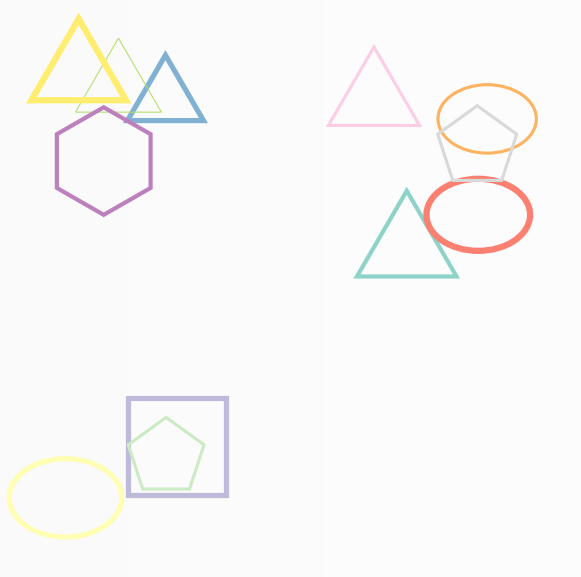[{"shape": "triangle", "thickness": 2, "radius": 0.49, "center": [0.7, 0.57]}, {"shape": "oval", "thickness": 2.5, "radius": 0.48, "center": [0.113, 0.137]}, {"shape": "square", "thickness": 2.5, "radius": 0.42, "center": [0.305, 0.226]}, {"shape": "oval", "thickness": 3, "radius": 0.45, "center": [0.823, 0.627]}, {"shape": "triangle", "thickness": 2.5, "radius": 0.38, "center": [0.285, 0.828]}, {"shape": "oval", "thickness": 1.5, "radius": 0.42, "center": [0.838, 0.793]}, {"shape": "triangle", "thickness": 0.5, "radius": 0.43, "center": [0.204, 0.848]}, {"shape": "triangle", "thickness": 1.5, "radius": 0.45, "center": [0.643, 0.827]}, {"shape": "pentagon", "thickness": 1.5, "radius": 0.36, "center": [0.821, 0.745]}, {"shape": "hexagon", "thickness": 2, "radius": 0.47, "center": [0.178, 0.72]}, {"shape": "pentagon", "thickness": 1.5, "radius": 0.34, "center": [0.286, 0.208]}, {"shape": "triangle", "thickness": 3, "radius": 0.47, "center": [0.135, 0.873]}]